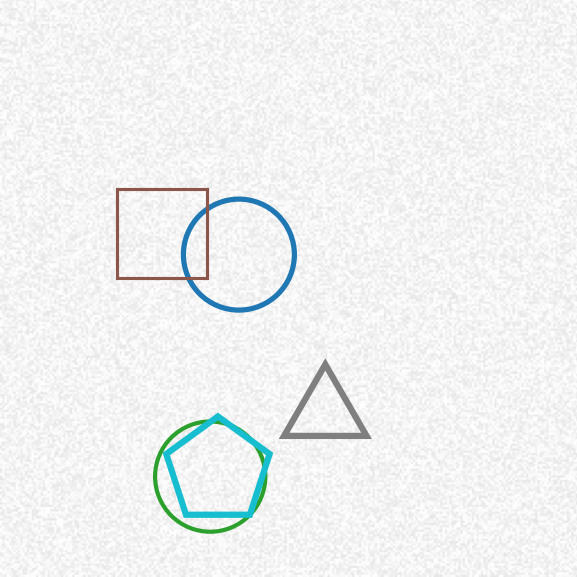[{"shape": "circle", "thickness": 2.5, "radius": 0.48, "center": [0.414, 0.558]}, {"shape": "circle", "thickness": 2, "radius": 0.48, "center": [0.364, 0.174]}, {"shape": "square", "thickness": 1.5, "radius": 0.39, "center": [0.281, 0.595]}, {"shape": "triangle", "thickness": 3, "radius": 0.41, "center": [0.563, 0.286]}, {"shape": "pentagon", "thickness": 3, "radius": 0.47, "center": [0.377, 0.184]}]